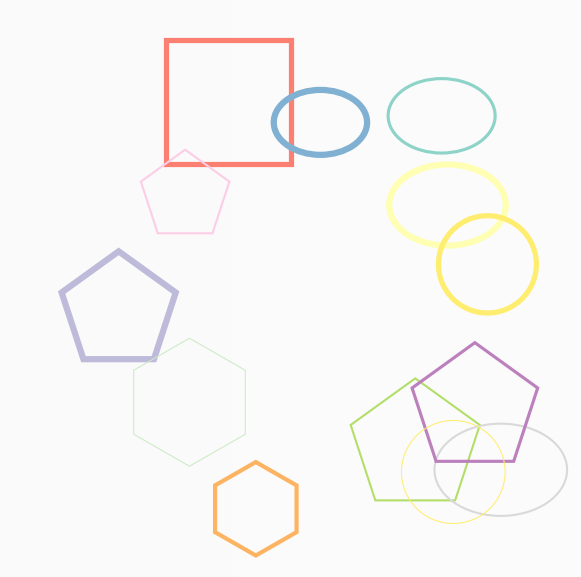[{"shape": "oval", "thickness": 1.5, "radius": 0.46, "center": [0.76, 0.799]}, {"shape": "oval", "thickness": 3, "radius": 0.5, "center": [0.77, 0.644]}, {"shape": "pentagon", "thickness": 3, "radius": 0.52, "center": [0.204, 0.461]}, {"shape": "square", "thickness": 2.5, "radius": 0.54, "center": [0.393, 0.822]}, {"shape": "oval", "thickness": 3, "radius": 0.4, "center": [0.551, 0.787]}, {"shape": "hexagon", "thickness": 2, "radius": 0.4, "center": [0.44, 0.118]}, {"shape": "pentagon", "thickness": 1, "radius": 0.58, "center": [0.714, 0.227]}, {"shape": "pentagon", "thickness": 1, "radius": 0.4, "center": [0.319, 0.66]}, {"shape": "oval", "thickness": 1, "radius": 0.57, "center": [0.862, 0.186]}, {"shape": "pentagon", "thickness": 1.5, "radius": 0.57, "center": [0.817, 0.292]}, {"shape": "hexagon", "thickness": 0.5, "radius": 0.55, "center": [0.326, 0.303]}, {"shape": "circle", "thickness": 0.5, "radius": 0.45, "center": [0.78, 0.182]}, {"shape": "circle", "thickness": 2.5, "radius": 0.42, "center": [0.839, 0.541]}]